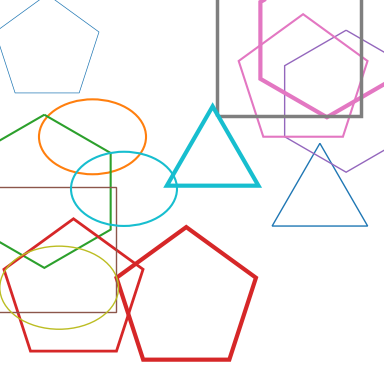[{"shape": "pentagon", "thickness": 0.5, "radius": 0.71, "center": [0.122, 0.873]}, {"shape": "triangle", "thickness": 1, "radius": 0.72, "center": [0.831, 0.484]}, {"shape": "oval", "thickness": 1.5, "radius": 0.7, "center": [0.24, 0.645]}, {"shape": "hexagon", "thickness": 1.5, "radius": 0.99, "center": [0.115, 0.503]}, {"shape": "pentagon", "thickness": 3, "radius": 0.95, "center": [0.484, 0.22]}, {"shape": "pentagon", "thickness": 2, "radius": 0.95, "center": [0.191, 0.242]}, {"shape": "hexagon", "thickness": 1, "radius": 0.92, "center": [0.899, 0.737]}, {"shape": "square", "thickness": 1, "radius": 0.81, "center": [0.139, 0.352]}, {"shape": "pentagon", "thickness": 1.5, "radius": 0.88, "center": [0.787, 0.787]}, {"shape": "hexagon", "thickness": 3, "radius": 1.0, "center": [0.849, 0.895]}, {"shape": "square", "thickness": 2.5, "radius": 0.93, "center": [0.75, 0.884]}, {"shape": "oval", "thickness": 1, "radius": 0.77, "center": [0.154, 0.253]}, {"shape": "triangle", "thickness": 3, "radius": 0.69, "center": [0.552, 0.586]}, {"shape": "oval", "thickness": 1.5, "radius": 0.69, "center": [0.322, 0.509]}]